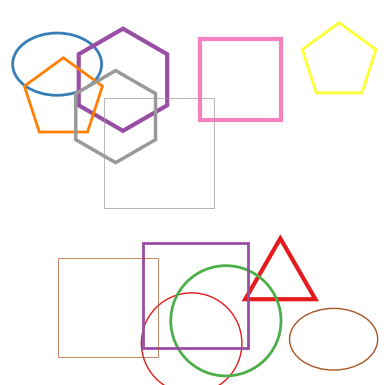[{"shape": "triangle", "thickness": 3, "radius": 0.53, "center": [0.728, 0.275]}, {"shape": "circle", "thickness": 1, "radius": 0.65, "center": [0.498, 0.109]}, {"shape": "oval", "thickness": 2, "radius": 0.58, "center": [0.148, 0.833]}, {"shape": "circle", "thickness": 2, "radius": 0.72, "center": [0.587, 0.167]}, {"shape": "square", "thickness": 2, "radius": 0.68, "center": [0.507, 0.233]}, {"shape": "hexagon", "thickness": 3, "radius": 0.66, "center": [0.319, 0.793]}, {"shape": "pentagon", "thickness": 2, "radius": 0.53, "center": [0.165, 0.743]}, {"shape": "pentagon", "thickness": 2, "radius": 0.5, "center": [0.881, 0.84]}, {"shape": "square", "thickness": 0.5, "radius": 0.65, "center": [0.281, 0.202]}, {"shape": "oval", "thickness": 1, "radius": 0.57, "center": [0.867, 0.119]}, {"shape": "square", "thickness": 3, "radius": 0.52, "center": [0.625, 0.793]}, {"shape": "hexagon", "thickness": 2.5, "radius": 0.6, "center": [0.3, 0.697]}, {"shape": "square", "thickness": 0.5, "radius": 0.71, "center": [0.413, 0.602]}]